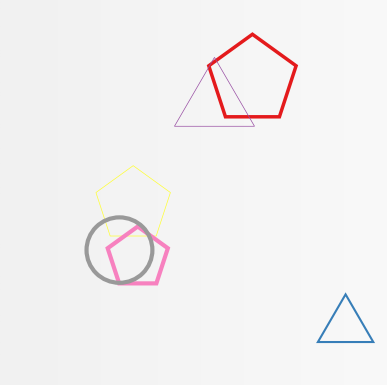[{"shape": "pentagon", "thickness": 2.5, "radius": 0.59, "center": [0.651, 0.792]}, {"shape": "triangle", "thickness": 1.5, "radius": 0.41, "center": [0.892, 0.153]}, {"shape": "triangle", "thickness": 0.5, "radius": 0.6, "center": [0.554, 0.732]}, {"shape": "pentagon", "thickness": 0.5, "radius": 0.51, "center": [0.344, 0.469]}, {"shape": "pentagon", "thickness": 3, "radius": 0.41, "center": [0.356, 0.33]}, {"shape": "circle", "thickness": 3, "radius": 0.42, "center": [0.308, 0.35]}]